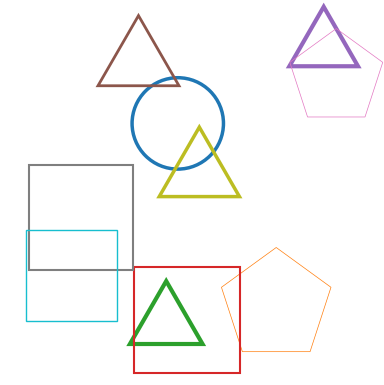[{"shape": "circle", "thickness": 2.5, "radius": 0.59, "center": [0.462, 0.679]}, {"shape": "pentagon", "thickness": 0.5, "radius": 0.75, "center": [0.717, 0.208]}, {"shape": "triangle", "thickness": 3, "radius": 0.54, "center": [0.432, 0.161]}, {"shape": "square", "thickness": 1.5, "radius": 0.69, "center": [0.486, 0.169]}, {"shape": "triangle", "thickness": 3, "radius": 0.51, "center": [0.841, 0.879]}, {"shape": "triangle", "thickness": 2, "radius": 0.61, "center": [0.36, 0.838]}, {"shape": "pentagon", "thickness": 0.5, "radius": 0.63, "center": [0.873, 0.799]}, {"shape": "square", "thickness": 1.5, "radius": 0.68, "center": [0.21, 0.435]}, {"shape": "triangle", "thickness": 2.5, "radius": 0.6, "center": [0.518, 0.549]}, {"shape": "square", "thickness": 1, "radius": 0.59, "center": [0.186, 0.285]}]